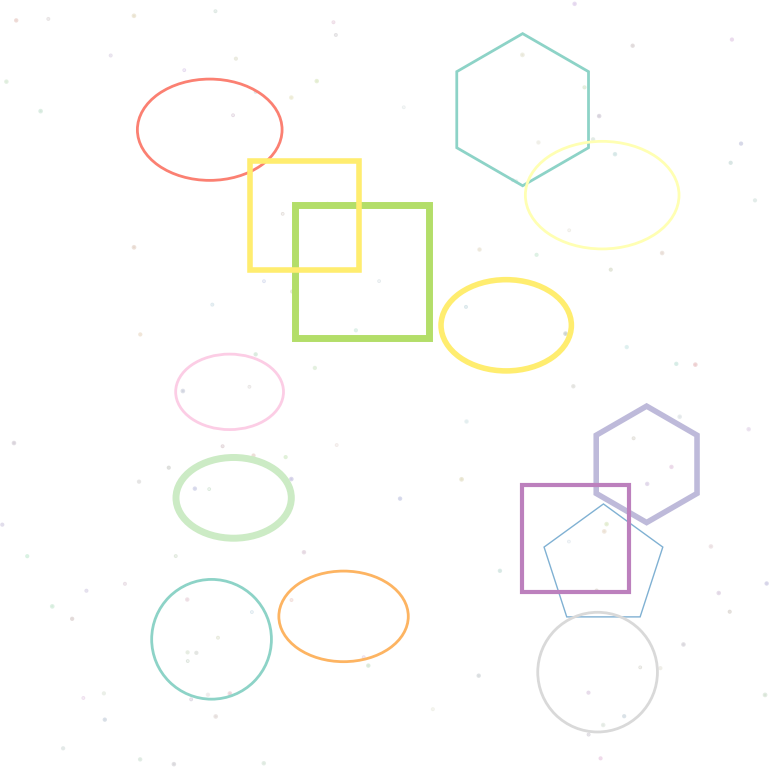[{"shape": "circle", "thickness": 1, "radius": 0.39, "center": [0.275, 0.17]}, {"shape": "hexagon", "thickness": 1, "radius": 0.49, "center": [0.679, 0.858]}, {"shape": "oval", "thickness": 1, "radius": 0.5, "center": [0.782, 0.747]}, {"shape": "hexagon", "thickness": 2, "radius": 0.38, "center": [0.84, 0.397]}, {"shape": "oval", "thickness": 1, "radius": 0.47, "center": [0.272, 0.832]}, {"shape": "pentagon", "thickness": 0.5, "radius": 0.41, "center": [0.784, 0.264]}, {"shape": "oval", "thickness": 1, "radius": 0.42, "center": [0.446, 0.2]}, {"shape": "square", "thickness": 2.5, "radius": 0.43, "center": [0.47, 0.647]}, {"shape": "oval", "thickness": 1, "radius": 0.35, "center": [0.298, 0.491]}, {"shape": "circle", "thickness": 1, "radius": 0.39, "center": [0.776, 0.127]}, {"shape": "square", "thickness": 1.5, "radius": 0.35, "center": [0.747, 0.3]}, {"shape": "oval", "thickness": 2.5, "radius": 0.37, "center": [0.303, 0.353]}, {"shape": "oval", "thickness": 2, "radius": 0.42, "center": [0.657, 0.578]}, {"shape": "square", "thickness": 2, "radius": 0.35, "center": [0.396, 0.72]}]